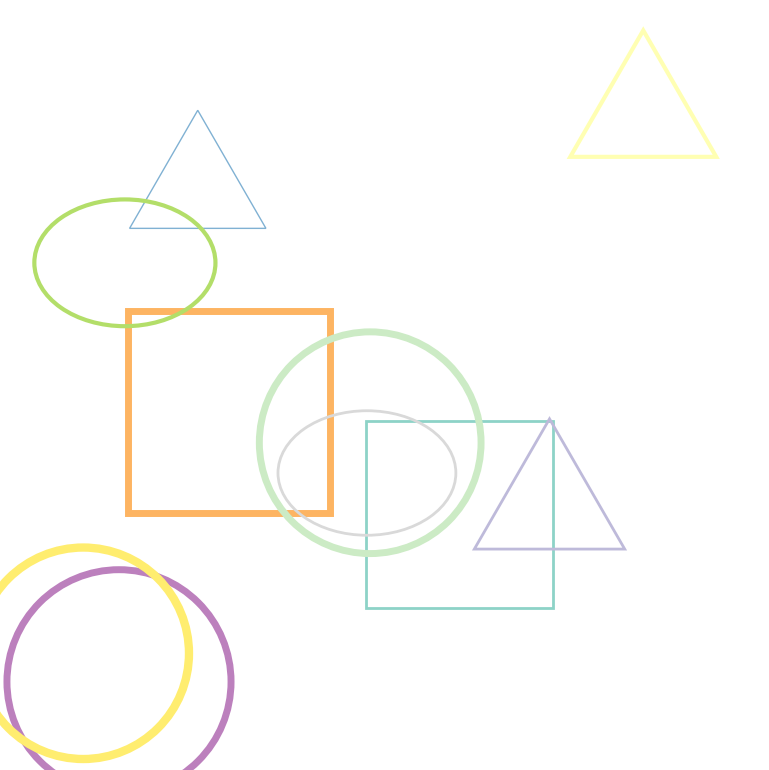[{"shape": "square", "thickness": 1, "radius": 0.61, "center": [0.597, 0.331]}, {"shape": "triangle", "thickness": 1.5, "radius": 0.55, "center": [0.835, 0.851]}, {"shape": "triangle", "thickness": 1, "radius": 0.56, "center": [0.714, 0.343]}, {"shape": "triangle", "thickness": 0.5, "radius": 0.51, "center": [0.257, 0.755]}, {"shape": "square", "thickness": 2.5, "radius": 0.65, "center": [0.297, 0.465]}, {"shape": "oval", "thickness": 1.5, "radius": 0.59, "center": [0.162, 0.659]}, {"shape": "oval", "thickness": 1, "radius": 0.58, "center": [0.477, 0.386]}, {"shape": "circle", "thickness": 2.5, "radius": 0.73, "center": [0.155, 0.115]}, {"shape": "circle", "thickness": 2.5, "radius": 0.72, "center": [0.481, 0.425]}, {"shape": "circle", "thickness": 3, "radius": 0.69, "center": [0.108, 0.152]}]